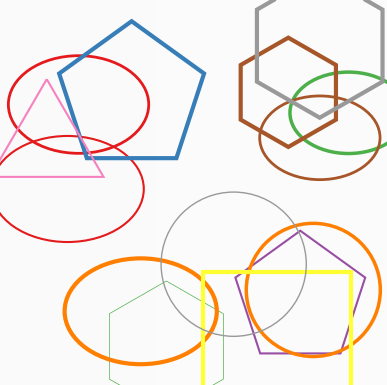[{"shape": "oval", "thickness": 2, "radius": 0.91, "center": [0.203, 0.729]}, {"shape": "oval", "thickness": 1.5, "radius": 0.98, "center": [0.174, 0.509]}, {"shape": "pentagon", "thickness": 3, "radius": 0.98, "center": [0.34, 0.748]}, {"shape": "oval", "thickness": 2.5, "radius": 0.76, "center": [0.899, 0.707]}, {"shape": "hexagon", "thickness": 0.5, "radius": 0.85, "center": [0.429, 0.1]}, {"shape": "pentagon", "thickness": 1.5, "radius": 0.88, "center": [0.775, 0.225]}, {"shape": "circle", "thickness": 2.5, "radius": 0.86, "center": [0.809, 0.247]}, {"shape": "oval", "thickness": 3, "radius": 0.98, "center": [0.363, 0.191]}, {"shape": "square", "thickness": 3, "radius": 0.95, "center": [0.714, 0.103]}, {"shape": "hexagon", "thickness": 3, "radius": 0.71, "center": [0.744, 0.76]}, {"shape": "oval", "thickness": 2, "radius": 0.78, "center": [0.825, 0.642]}, {"shape": "triangle", "thickness": 1.5, "radius": 0.85, "center": [0.121, 0.625]}, {"shape": "circle", "thickness": 1, "radius": 0.94, "center": [0.603, 0.314]}, {"shape": "hexagon", "thickness": 3, "radius": 0.94, "center": [0.825, 0.881]}]